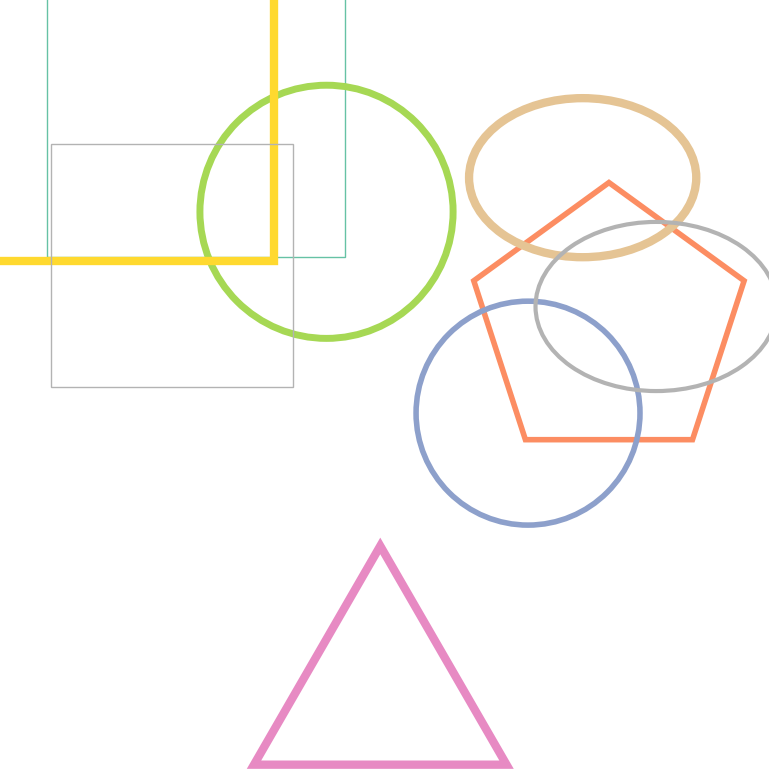[{"shape": "square", "thickness": 0.5, "radius": 0.97, "center": [0.254, 0.86]}, {"shape": "pentagon", "thickness": 2, "radius": 0.92, "center": [0.791, 0.578]}, {"shape": "circle", "thickness": 2, "radius": 0.73, "center": [0.686, 0.463]}, {"shape": "triangle", "thickness": 3, "radius": 0.95, "center": [0.494, 0.102]}, {"shape": "circle", "thickness": 2.5, "radius": 0.82, "center": [0.424, 0.725]}, {"shape": "square", "thickness": 3, "radius": 0.99, "center": [0.158, 0.859]}, {"shape": "oval", "thickness": 3, "radius": 0.74, "center": [0.757, 0.769]}, {"shape": "square", "thickness": 0.5, "radius": 0.79, "center": [0.223, 0.655]}, {"shape": "oval", "thickness": 1.5, "radius": 0.78, "center": [0.852, 0.602]}]